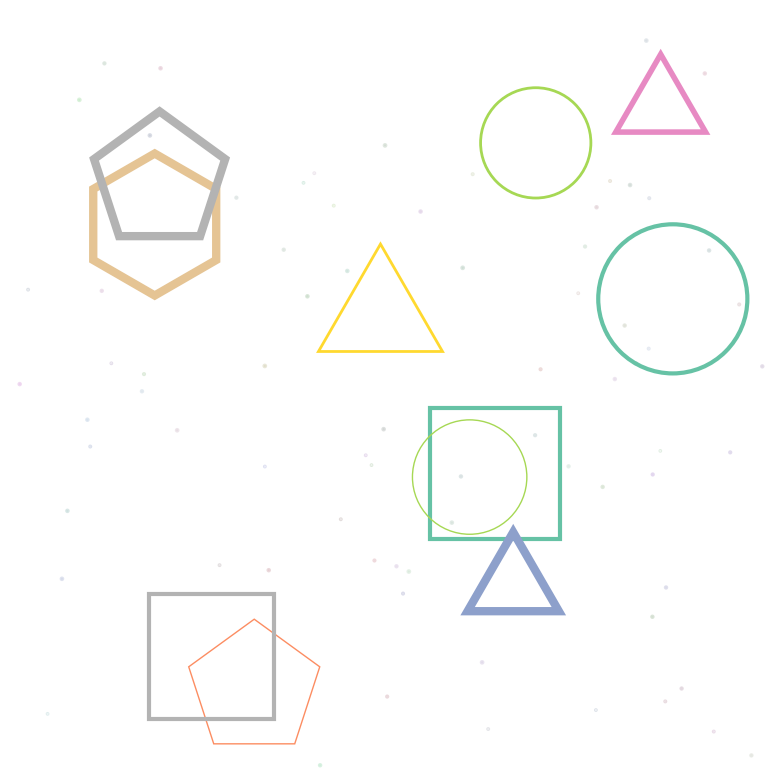[{"shape": "circle", "thickness": 1.5, "radius": 0.48, "center": [0.874, 0.612]}, {"shape": "square", "thickness": 1.5, "radius": 0.42, "center": [0.643, 0.385]}, {"shape": "pentagon", "thickness": 0.5, "radius": 0.45, "center": [0.33, 0.106]}, {"shape": "triangle", "thickness": 3, "radius": 0.34, "center": [0.667, 0.24]}, {"shape": "triangle", "thickness": 2, "radius": 0.34, "center": [0.858, 0.862]}, {"shape": "circle", "thickness": 0.5, "radius": 0.37, "center": [0.61, 0.38]}, {"shape": "circle", "thickness": 1, "radius": 0.36, "center": [0.696, 0.814]}, {"shape": "triangle", "thickness": 1, "radius": 0.47, "center": [0.494, 0.59]}, {"shape": "hexagon", "thickness": 3, "radius": 0.46, "center": [0.201, 0.708]}, {"shape": "pentagon", "thickness": 3, "radius": 0.45, "center": [0.207, 0.766]}, {"shape": "square", "thickness": 1.5, "radius": 0.4, "center": [0.275, 0.147]}]